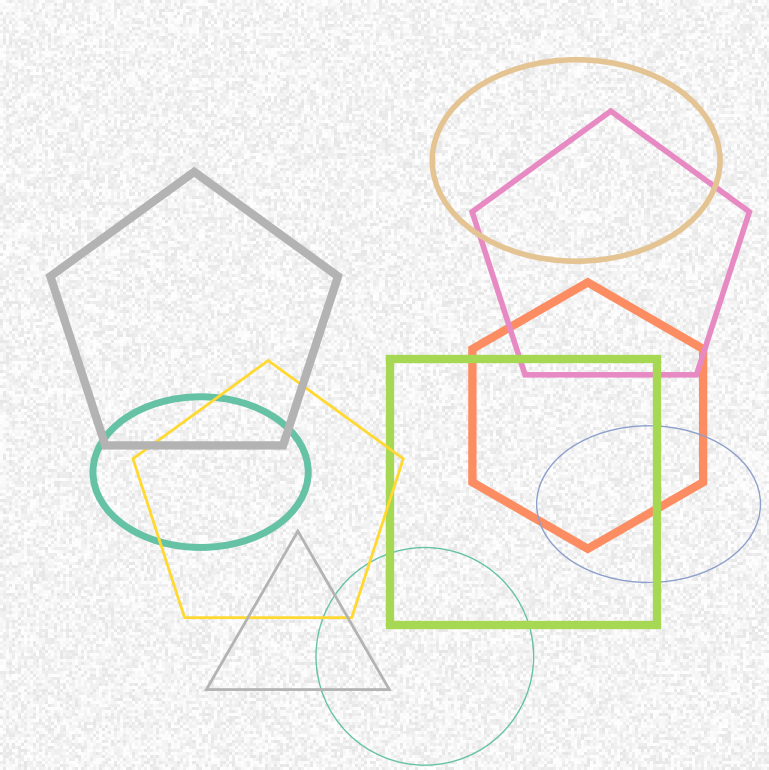[{"shape": "oval", "thickness": 2.5, "radius": 0.7, "center": [0.261, 0.387]}, {"shape": "circle", "thickness": 0.5, "radius": 0.71, "center": [0.552, 0.148]}, {"shape": "hexagon", "thickness": 3, "radius": 0.87, "center": [0.763, 0.46]}, {"shape": "oval", "thickness": 0.5, "radius": 0.73, "center": [0.842, 0.345]}, {"shape": "pentagon", "thickness": 2, "radius": 0.95, "center": [0.793, 0.666]}, {"shape": "square", "thickness": 3, "radius": 0.87, "center": [0.68, 0.361]}, {"shape": "pentagon", "thickness": 1, "radius": 0.92, "center": [0.348, 0.347]}, {"shape": "oval", "thickness": 2, "radius": 0.93, "center": [0.748, 0.792]}, {"shape": "triangle", "thickness": 1, "radius": 0.69, "center": [0.387, 0.173]}, {"shape": "pentagon", "thickness": 3, "radius": 0.98, "center": [0.252, 0.58]}]